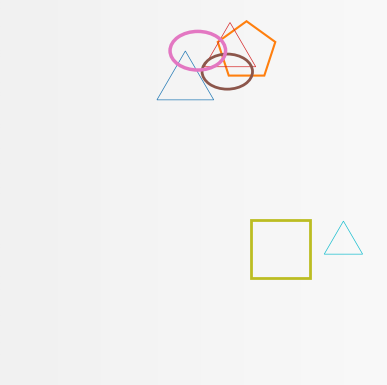[{"shape": "triangle", "thickness": 0.5, "radius": 0.42, "center": [0.478, 0.783]}, {"shape": "pentagon", "thickness": 1.5, "radius": 0.39, "center": [0.636, 0.867]}, {"shape": "triangle", "thickness": 0.5, "radius": 0.38, "center": [0.594, 0.865]}, {"shape": "oval", "thickness": 2, "radius": 0.33, "center": [0.587, 0.814]}, {"shape": "oval", "thickness": 2.5, "radius": 0.36, "center": [0.51, 0.868]}, {"shape": "square", "thickness": 2, "radius": 0.38, "center": [0.724, 0.354]}, {"shape": "triangle", "thickness": 0.5, "radius": 0.29, "center": [0.886, 0.368]}]